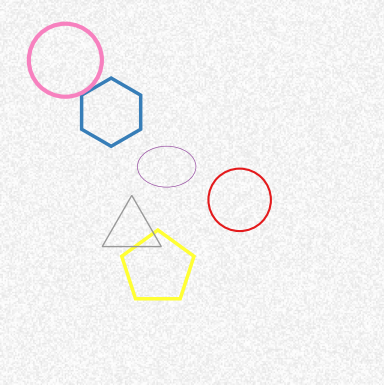[{"shape": "circle", "thickness": 1.5, "radius": 0.41, "center": [0.623, 0.481]}, {"shape": "hexagon", "thickness": 2.5, "radius": 0.44, "center": [0.289, 0.709]}, {"shape": "oval", "thickness": 0.5, "radius": 0.38, "center": [0.433, 0.567]}, {"shape": "pentagon", "thickness": 2.5, "radius": 0.49, "center": [0.41, 0.304]}, {"shape": "circle", "thickness": 3, "radius": 0.47, "center": [0.17, 0.844]}, {"shape": "triangle", "thickness": 1, "radius": 0.44, "center": [0.342, 0.404]}]